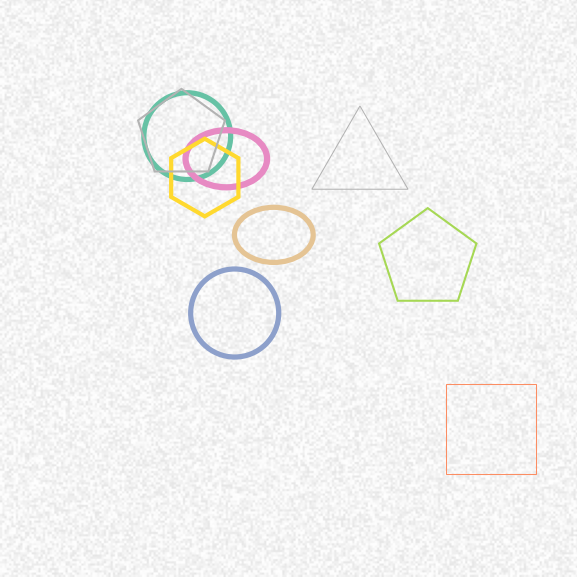[{"shape": "circle", "thickness": 2.5, "radius": 0.38, "center": [0.324, 0.763]}, {"shape": "square", "thickness": 0.5, "radius": 0.39, "center": [0.85, 0.256]}, {"shape": "circle", "thickness": 2.5, "radius": 0.38, "center": [0.406, 0.457]}, {"shape": "oval", "thickness": 3, "radius": 0.35, "center": [0.392, 0.724]}, {"shape": "pentagon", "thickness": 1, "radius": 0.44, "center": [0.741, 0.55]}, {"shape": "hexagon", "thickness": 2, "radius": 0.34, "center": [0.355, 0.692]}, {"shape": "oval", "thickness": 2.5, "radius": 0.34, "center": [0.474, 0.592]}, {"shape": "pentagon", "thickness": 1, "radius": 0.4, "center": [0.314, 0.766]}, {"shape": "triangle", "thickness": 0.5, "radius": 0.48, "center": [0.623, 0.72]}]